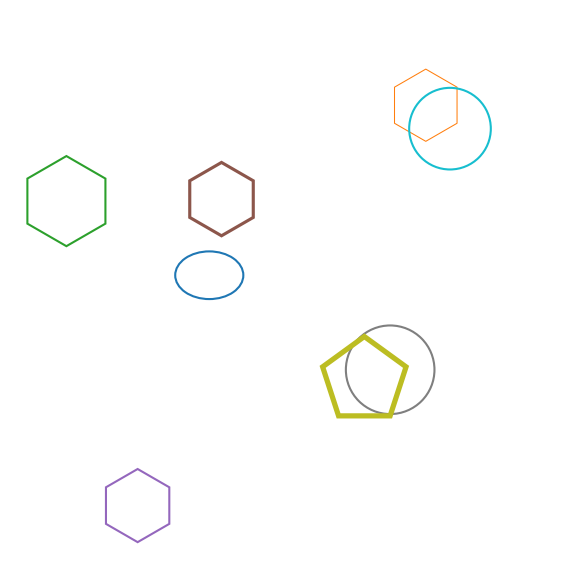[{"shape": "oval", "thickness": 1, "radius": 0.29, "center": [0.362, 0.523]}, {"shape": "hexagon", "thickness": 0.5, "radius": 0.31, "center": [0.737, 0.817]}, {"shape": "hexagon", "thickness": 1, "radius": 0.39, "center": [0.115, 0.651]}, {"shape": "hexagon", "thickness": 1, "radius": 0.32, "center": [0.238, 0.124]}, {"shape": "hexagon", "thickness": 1.5, "radius": 0.32, "center": [0.384, 0.654]}, {"shape": "circle", "thickness": 1, "radius": 0.38, "center": [0.676, 0.359]}, {"shape": "pentagon", "thickness": 2.5, "radius": 0.38, "center": [0.631, 0.34]}, {"shape": "circle", "thickness": 1, "radius": 0.35, "center": [0.779, 0.776]}]